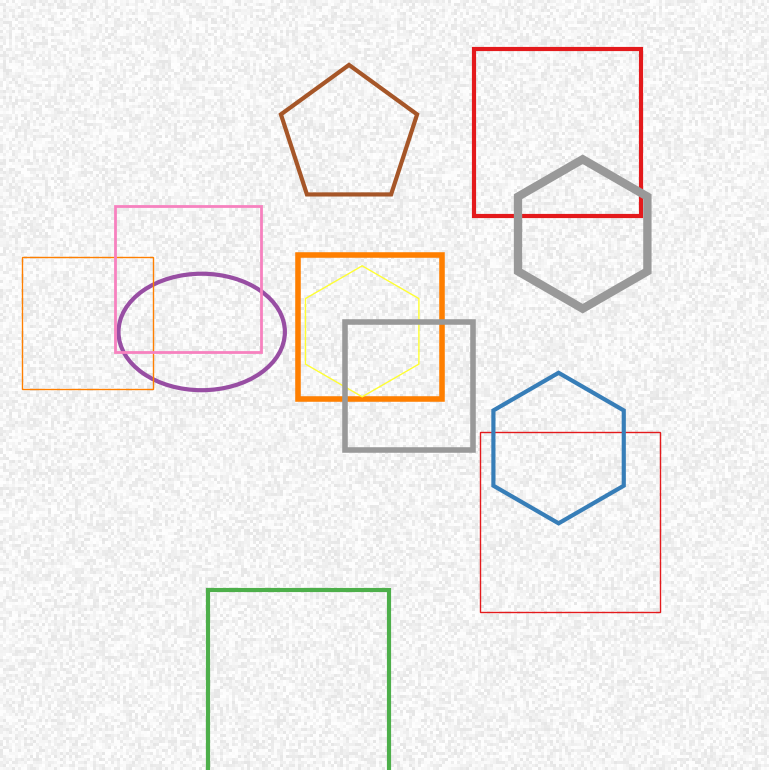[{"shape": "square", "thickness": 0.5, "radius": 0.58, "center": [0.74, 0.322]}, {"shape": "square", "thickness": 1.5, "radius": 0.54, "center": [0.724, 0.828]}, {"shape": "hexagon", "thickness": 1.5, "radius": 0.49, "center": [0.725, 0.418]}, {"shape": "square", "thickness": 1.5, "radius": 0.59, "center": [0.388, 0.116]}, {"shape": "oval", "thickness": 1.5, "radius": 0.54, "center": [0.262, 0.569]}, {"shape": "square", "thickness": 2, "radius": 0.47, "center": [0.481, 0.576]}, {"shape": "square", "thickness": 0.5, "radius": 0.43, "center": [0.113, 0.58]}, {"shape": "hexagon", "thickness": 0.5, "radius": 0.43, "center": [0.47, 0.57]}, {"shape": "pentagon", "thickness": 1.5, "radius": 0.46, "center": [0.453, 0.823]}, {"shape": "square", "thickness": 1, "radius": 0.47, "center": [0.244, 0.637]}, {"shape": "square", "thickness": 2, "radius": 0.42, "center": [0.531, 0.499]}, {"shape": "hexagon", "thickness": 3, "radius": 0.49, "center": [0.757, 0.696]}]